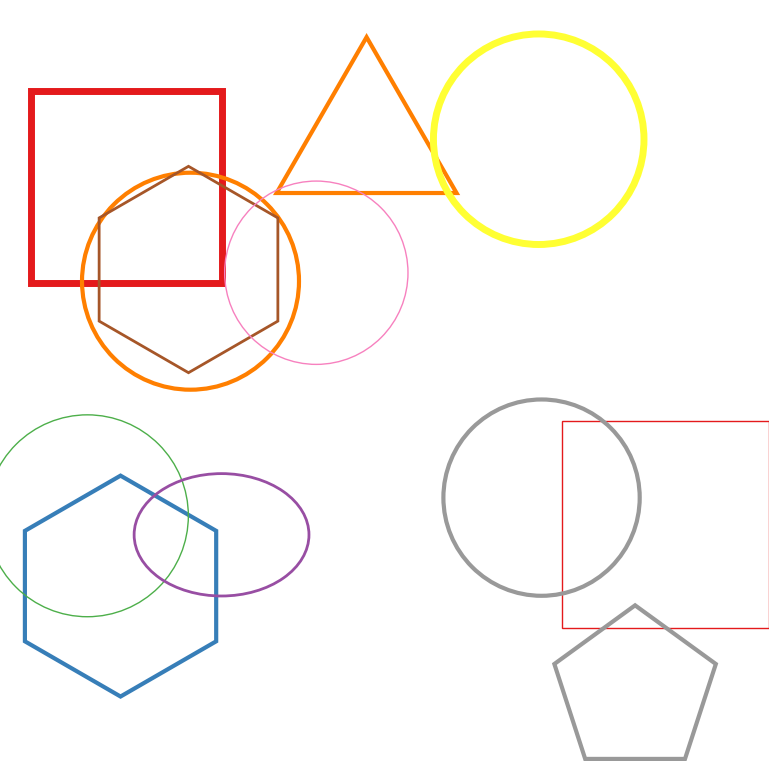[{"shape": "square", "thickness": 2.5, "radius": 0.62, "center": [0.164, 0.757]}, {"shape": "square", "thickness": 0.5, "radius": 0.67, "center": [0.864, 0.319]}, {"shape": "hexagon", "thickness": 1.5, "radius": 0.72, "center": [0.157, 0.239]}, {"shape": "circle", "thickness": 0.5, "radius": 0.66, "center": [0.114, 0.33]}, {"shape": "oval", "thickness": 1, "radius": 0.57, "center": [0.288, 0.305]}, {"shape": "triangle", "thickness": 1.5, "radius": 0.67, "center": [0.476, 0.817]}, {"shape": "circle", "thickness": 1.5, "radius": 0.7, "center": [0.247, 0.635]}, {"shape": "circle", "thickness": 2.5, "radius": 0.68, "center": [0.7, 0.819]}, {"shape": "hexagon", "thickness": 1, "radius": 0.67, "center": [0.245, 0.65]}, {"shape": "circle", "thickness": 0.5, "radius": 0.6, "center": [0.411, 0.646]}, {"shape": "circle", "thickness": 1.5, "radius": 0.64, "center": [0.703, 0.354]}, {"shape": "pentagon", "thickness": 1.5, "radius": 0.55, "center": [0.825, 0.104]}]